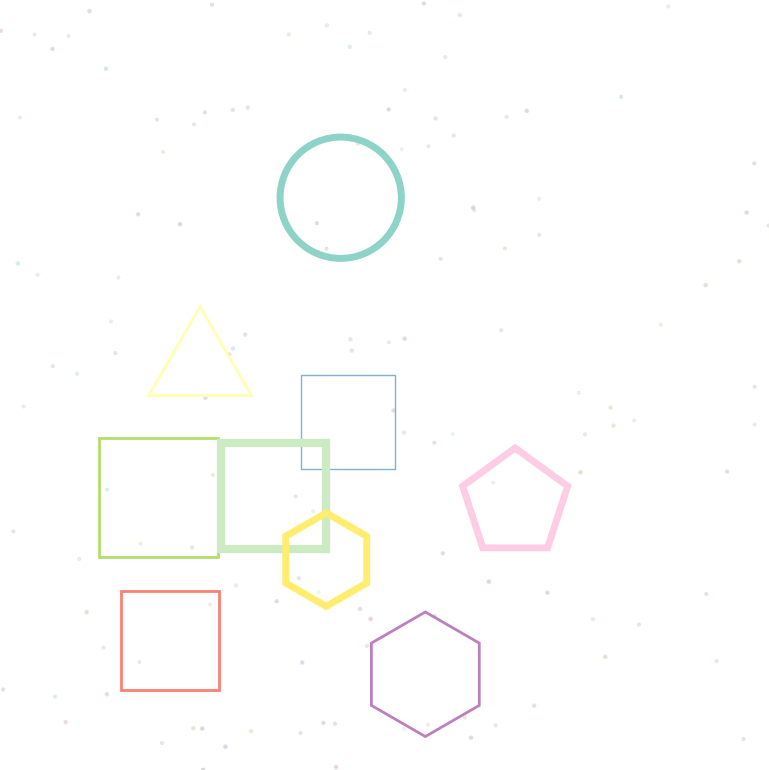[{"shape": "circle", "thickness": 2.5, "radius": 0.39, "center": [0.442, 0.743]}, {"shape": "triangle", "thickness": 1, "radius": 0.38, "center": [0.26, 0.525]}, {"shape": "square", "thickness": 1, "radius": 0.32, "center": [0.221, 0.168]}, {"shape": "square", "thickness": 0.5, "radius": 0.31, "center": [0.453, 0.452]}, {"shape": "square", "thickness": 1, "radius": 0.39, "center": [0.206, 0.354]}, {"shape": "pentagon", "thickness": 2.5, "radius": 0.36, "center": [0.669, 0.347]}, {"shape": "hexagon", "thickness": 1, "radius": 0.4, "center": [0.552, 0.124]}, {"shape": "square", "thickness": 3, "radius": 0.34, "center": [0.355, 0.356]}, {"shape": "hexagon", "thickness": 2.5, "radius": 0.3, "center": [0.424, 0.273]}]